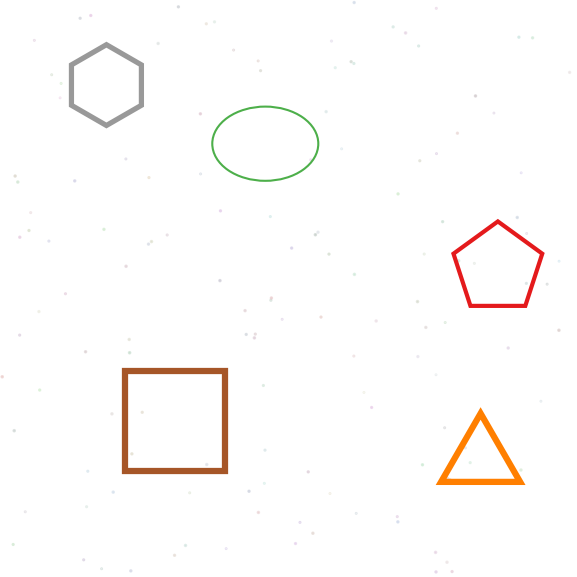[{"shape": "pentagon", "thickness": 2, "radius": 0.4, "center": [0.862, 0.535]}, {"shape": "oval", "thickness": 1, "radius": 0.46, "center": [0.459, 0.75]}, {"shape": "triangle", "thickness": 3, "radius": 0.4, "center": [0.832, 0.204]}, {"shape": "square", "thickness": 3, "radius": 0.43, "center": [0.303, 0.27]}, {"shape": "hexagon", "thickness": 2.5, "radius": 0.35, "center": [0.184, 0.852]}]